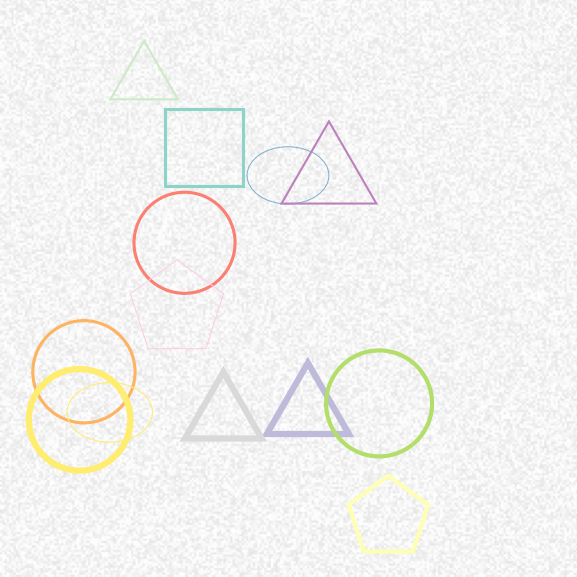[{"shape": "square", "thickness": 1.5, "radius": 0.33, "center": [0.353, 0.744]}, {"shape": "pentagon", "thickness": 2, "radius": 0.36, "center": [0.672, 0.103]}, {"shape": "triangle", "thickness": 3, "radius": 0.41, "center": [0.533, 0.289]}, {"shape": "circle", "thickness": 1.5, "radius": 0.44, "center": [0.32, 0.579]}, {"shape": "oval", "thickness": 0.5, "radius": 0.35, "center": [0.499, 0.695]}, {"shape": "circle", "thickness": 1.5, "radius": 0.44, "center": [0.145, 0.355]}, {"shape": "circle", "thickness": 2, "radius": 0.46, "center": [0.656, 0.301]}, {"shape": "pentagon", "thickness": 0.5, "radius": 0.42, "center": [0.306, 0.464]}, {"shape": "triangle", "thickness": 3, "radius": 0.38, "center": [0.387, 0.278]}, {"shape": "triangle", "thickness": 1, "radius": 0.47, "center": [0.57, 0.694]}, {"shape": "triangle", "thickness": 1, "radius": 0.34, "center": [0.25, 0.861]}, {"shape": "circle", "thickness": 3, "radius": 0.44, "center": [0.138, 0.272]}, {"shape": "oval", "thickness": 0.5, "radius": 0.37, "center": [0.19, 0.285]}]